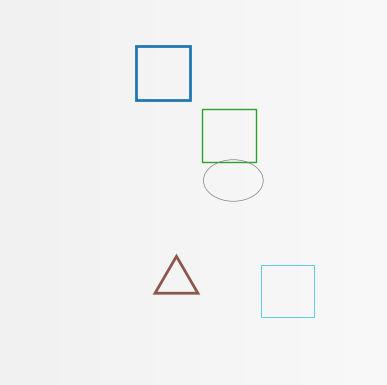[{"shape": "square", "thickness": 2, "radius": 0.35, "center": [0.421, 0.81]}, {"shape": "square", "thickness": 1, "radius": 0.35, "center": [0.592, 0.648]}, {"shape": "triangle", "thickness": 2, "radius": 0.32, "center": [0.455, 0.27]}, {"shape": "oval", "thickness": 0.5, "radius": 0.39, "center": [0.602, 0.531]}, {"shape": "square", "thickness": 0.5, "radius": 0.34, "center": [0.742, 0.244]}]